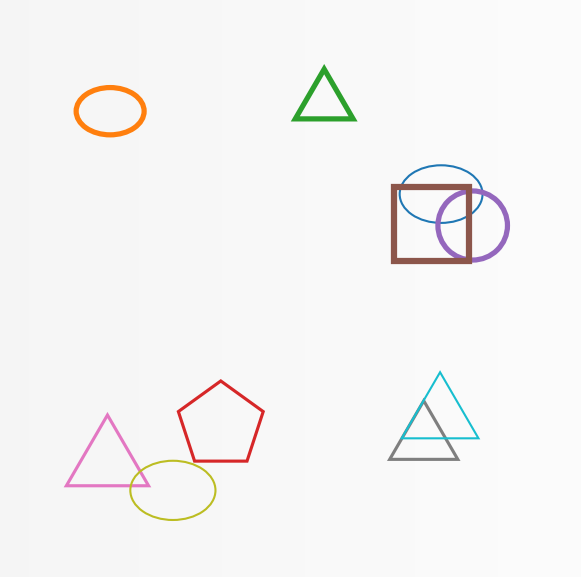[{"shape": "oval", "thickness": 1, "radius": 0.36, "center": [0.759, 0.663]}, {"shape": "oval", "thickness": 2.5, "radius": 0.29, "center": [0.189, 0.807]}, {"shape": "triangle", "thickness": 2.5, "radius": 0.29, "center": [0.558, 0.822]}, {"shape": "pentagon", "thickness": 1.5, "radius": 0.38, "center": [0.38, 0.263]}, {"shape": "circle", "thickness": 2.5, "radius": 0.3, "center": [0.813, 0.609]}, {"shape": "square", "thickness": 3, "radius": 0.32, "center": [0.742, 0.611]}, {"shape": "triangle", "thickness": 1.5, "radius": 0.41, "center": [0.185, 0.199]}, {"shape": "triangle", "thickness": 1.5, "radius": 0.34, "center": [0.729, 0.238]}, {"shape": "oval", "thickness": 1, "radius": 0.37, "center": [0.297, 0.15]}, {"shape": "triangle", "thickness": 1, "radius": 0.38, "center": [0.757, 0.278]}]